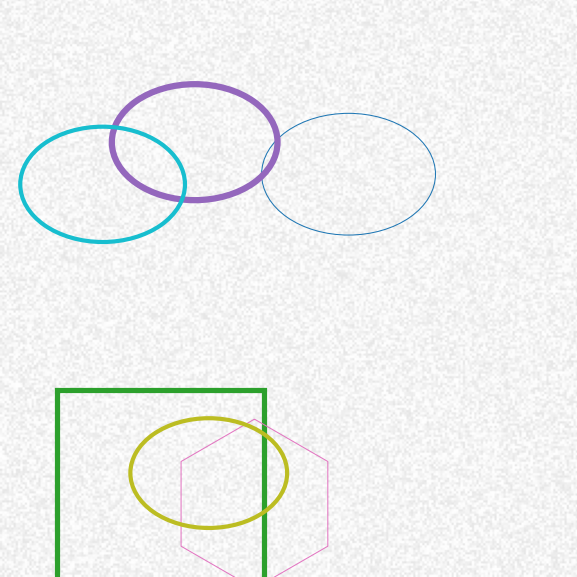[{"shape": "oval", "thickness": 0.5, "radius": 0.75, "center": [0.604, 0.697]}, {"shape": "square", "thickness": 2.5, "radius": 0.89, "center": [0.278, 0.146]}, {"shape": "oval", "thickness": 3, "radius": 0.72, "center": [0.337, 0.753]}, {"shape": "hexagon", "thickness": 0.5, "radius": 0.73, "center": [0.441, 0.127]}, {"shape": "oval", "thickness": 2, "radius": 0.68, "center": [0.361, 0.18]}, {"shape": "oval", "thickness": 2, "radius": 0.71, "center": [0.178, 0.68]}]